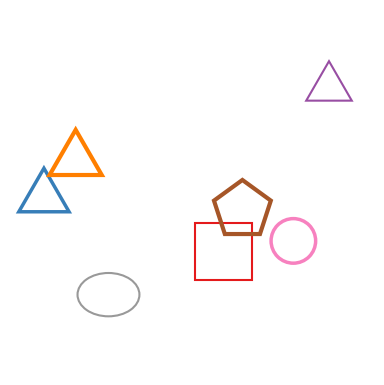[{"shape": "square", "thickness": 1.5, "radius": 0.37, "center": [0.58, 0.346]}, {"shape": "triangle", "thickness": 2.5, "radius": 0.38, "center": [0.114, 0.488]}, {"shape": "triangle", "thickness": 1.5, "radius": 0.34, "center": [0.855, 0.773]}, {"shape": "triangle", "thickness": 3, "radius": 0.39, "center": [0.197, 0.585]}, {"shape": "pentagon", "thickness": 3, "radius": 0.39, "center": [0.63, 0.455]}, {"shape": "circle", "thickness": 2.5, "radius": 0.29, "center": [0.762, 0.374]}, {"shape": "oval", "thickness": 1.5, "radius": 0.4, "center": [0.282, 0.235]}]